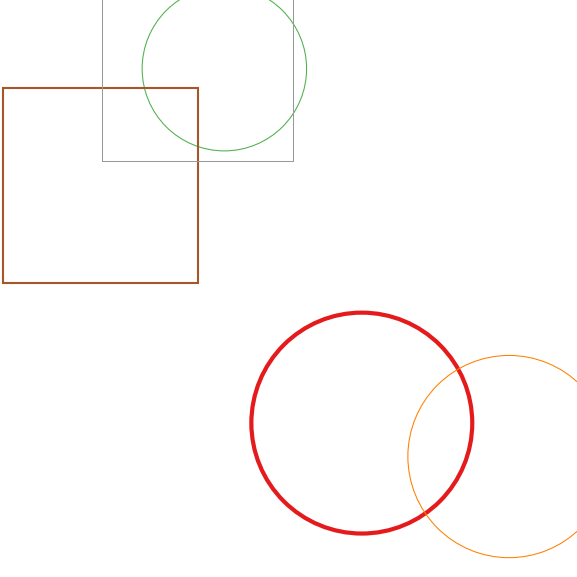[{"shape": "circle", "thickness": 2, "radius": 0.96, "center": [0.627, 0.267]}, {"shape": "circle", "thickness": 0.5, "radius": 0.71, "center": [0.389, 0.88]}, {"shape": "circle", "thickness": 0.5, "radius": 0.88, "center": [0.881, 0.209]}, {"shape": "square", "thickness": 1, "radius": 0.84, "center": [0.175, 0.678]}, {"shape": "square", "thickness": 0.5, "radius": 0.83, "center": [0.342, 0.887]}]